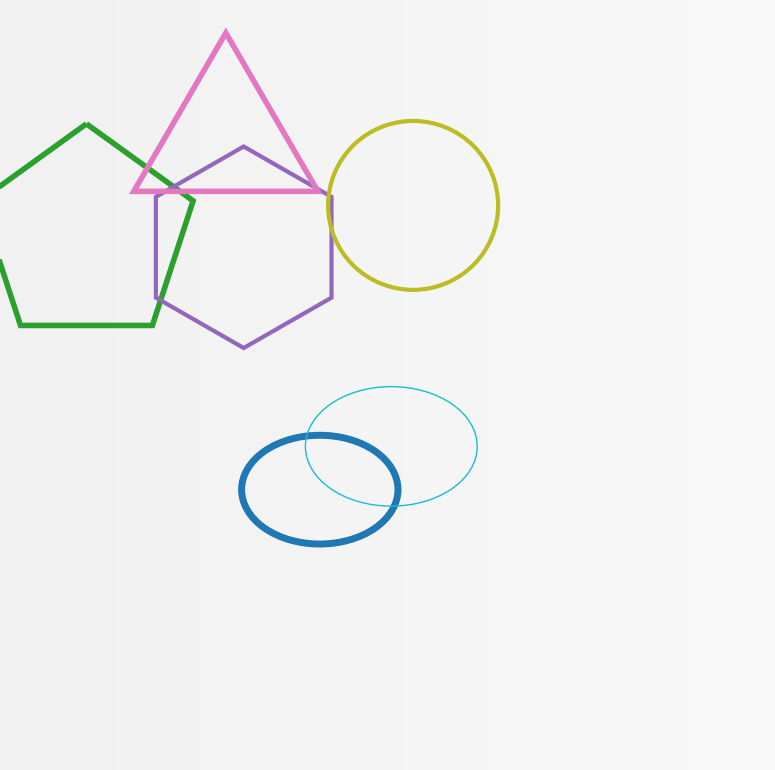[{"shape": "oval", "thickness": 2.5, "radius": 0.5, "center": [0.413, 0.364]}, {"shape": "pentagon", "thickness": 2, "radius": 0.72, "center": [0.112, 0.694]}, {"shape": "hexagon", "thickness": 1.5, "radius": 0.65, "center": [0.314, 0.679]}, {"shape": "triangle", "thickness": 2, "radius": 0.69, "center": [0.291, 0.82]}, {"shape": "circle", "thickness": 1.5, "radius": 0.55, "center": [0.533, 0.733]}, {"shape": "oval", "thickness": 0.5, "radius": 0.55, "center": [0.505, 0.42]}]